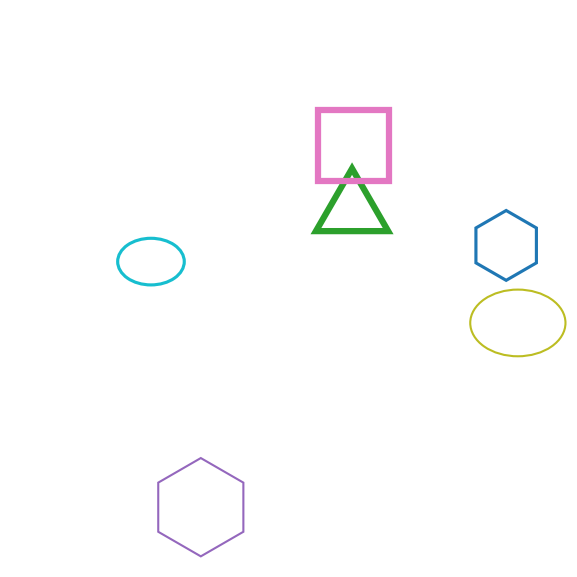[{"shape": "hexagon", "thickness": 1.5, "radius": 0.3, "center": [0.876, 0.574]}, {"shape": "triangle", "thickness": 3, "radius": 0.36, "center": [0.61, 0.635]}, {"shape": "hexagon", "thickness": 1, "radius": 0.43, "center": [0.348, 0.121]}, {"shape": "square", "thickness": 3, "radius": 0.31, "center": [0.612, 0.746]}, {"shape": "oval", "thickness": 1, "radius": 0.41, "center": [0.897, 0.44]}, {"shape": "oval", "thickness": 1.5, "radius": 0.29, "center": [0.261, 0.546]}]